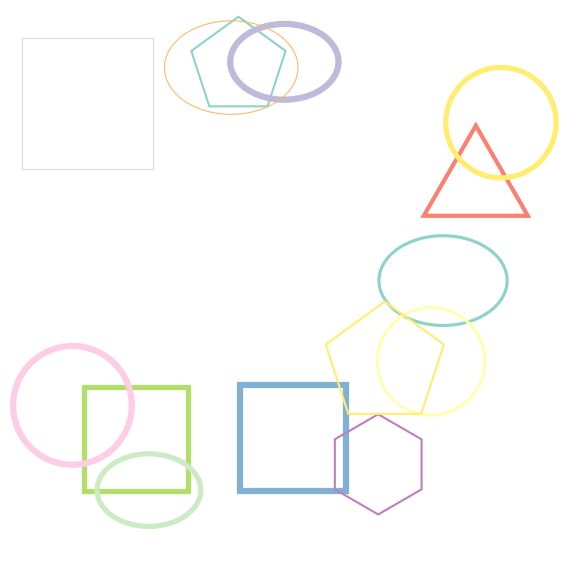[{"shape": "pentagon", "thickness": 1, "radius": 0.43, "center": [0.413, 0.884]}, {"shape": "oval", "thickness": 1.5, "radius": 0.56, "center": [0.767, 0.513]}, {"shape": "circle", "thickness": 1.5, "radius": 0.47, "center": [0.746, 0.374]}, {"shape": "oval", "thickness": 3, "radius": 0.47, "center": [0.492, 0.892]}, {"shape": "triangle", "thickness": 2, "radius": 0.52, "center": [0.824, 0.677]}, {"shape": "square", "thickness": 3, "radius": 0.46, "center": [0.508, 0.241]}, {"shape": "oval", "thickness": 0.5, "radius": 0.58, "center": [0.4, 0.882]}, {"shape": "square", "thickness": 2.5, "radius": 0.45, "center": [0.235, 0.238]}, {"shape": "circle", "thickness": 3, "radius": 0.51, "center": [0.125, 0.297]}, {"shape": "square", "thickness": 0.5, "radius": 0.57, "center": [0.151, 0.82]}, {"shape": "hexagon", "thickness": 1, "radius": 0.43, "center": [0.655, 0.195]}, {"shape": "oval", "thickness": 2.5, "radius": 0.45, "center": [0.258, 0.151]}, {"shape": "pentagon", "thickness": 1, "radius": 0.54, "center": [0.666, 0.369]}, {"shape": "circle", "thickness": 2.5, "radius": 0.48, "center": [0.867, 0.787]}]